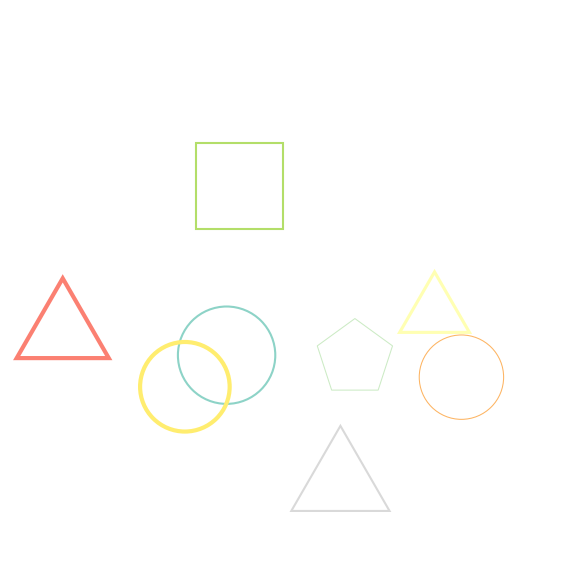[{"shape": "circle", "thickness": 1, "radius": 0.42, "center": [0.392, 0.384]}, {"shape": "triangle", "thickness": 1.5, "radius": 0.35, "center": [0.752, 0.458]}, {"shape": "triangle", "thickness": 2, "radius": 0.46, "center": [0.109, 0.425]}, {"shape": "circle", "thickness": 0.5, "radius": 0.37, "center": [0.799, 0.346]}, {"shape": "square", "thickness": 1, "radius": 0.37, "center": [0.415, 0.677]}, {"shape": "triangle", "thickness": 1, "radius": 0.49, "center": [0.589, 0.163]}, {"shape": "pentagon", "thickness": 0.5, "radius": 0.34, "center": [0.615, 0.379]}, {"shape": "circle", "thickness": 2, "radius": 0.39, "center": [0.32, 0.329]}]